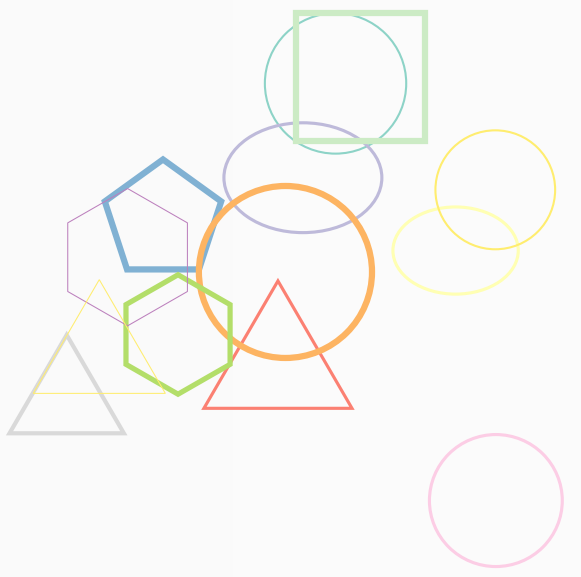[{"shape": "circle", "thickness": 1, "radius": 0.61, "center": [0.577, 0.855]}, {"shape": "oval", "thickness": 1.5, "radius": 0.54, "center": [0.784, 0.565]}, {"shape": "oval", "thickness": 1.5, "radius": 0.68, "center": [0.521, 0.691]}, {"shape": "triangle", "thickness": 1.5, "radius": 0.74, "center": [0.478, 0.366]}, {"shape": "pentagon", "thickness": 3, "radius": 0.53, "center": [0.28, 0.618]}, {"shape": "circle", "thickness": 3, "radius": 0.74, "center": [0.491, 0.528]}, {"shape": "hexagon", "thickness": 2.5, "radius": 0.52, "center": [0.306, 0.42]}, {"shape": "circle", "thickness": 1.5, "radius": 0.57, "center": [0.853, 0.132]}, {"shape": "triangle", "thickness": 2, "radius": 0.57, "center": [0.115, 0.306]}, {"shape": "hexagon", "thickness": 0.5, "radius": 0.59, "center": [0.219, 0.554]}, {"shape": "square", "thickness": 3, "radius": 0.55, "center": [0.62, 0.866]}, {"shape": "triangle", "thickness": 0.5, "radius": 0.66, "center": [0.171, 0.384]}, {"shape": "circle", "thickness": 1, "radius": 0.51, "center": [0.852, 0.67]}]